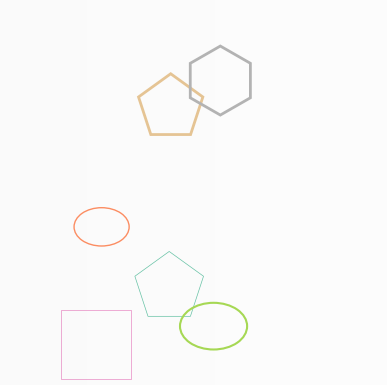[{"shape": "pentagon", "thickness": 0.5, "radius": 0.47, "center": [0.437, 0.254]}, {"shape": "oval", "thickness": 1, "radius": 0.36, "center": [0.262, 0.411]}, {"shape": "square", "thickness": 0.5, "radius": 0.45, "center": [0.247, 0.105]}, {"shape": "oval", "thickness": 1.5, "radius": 0.43, "center": [0.551, 0.153]}, {"shape": "pentagon", "thickness": 2, "radius": 0.44, "center": [0.441, 0.721]}, {"shape": "hexagon", "thickness": 2, "radius": 0.45, "center": [0.569, 0.791]}]